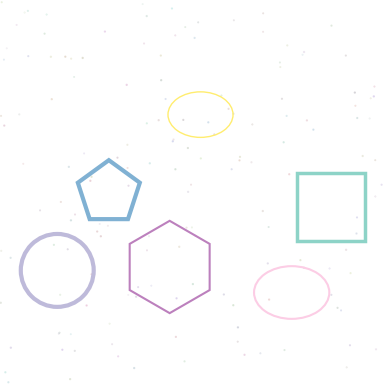[{"shape": "square", "thickness": 2.5, "radius": 0.44, "center": [0.859, 0.463]}, {"shape": "circle", "thickness": 3, "radius": 0.47, "center": [0.149, 0.298]}, {"shape": "pentagon", "thickness": 3, "radius": 0.42, "center": [0.283, 0.499]}, {"shape": "oval", "thickness": 1.5, "radius": 0.49, "center": [0.758, 0.24]}, {"shape": "hexagon", "thickness": 1.5, "radius": 0.6, "center": [0.441, 0.307]}, {"shape": "oval", "thickness": 1, "radius": 0.42, "center": [0.521, 0.702]}]